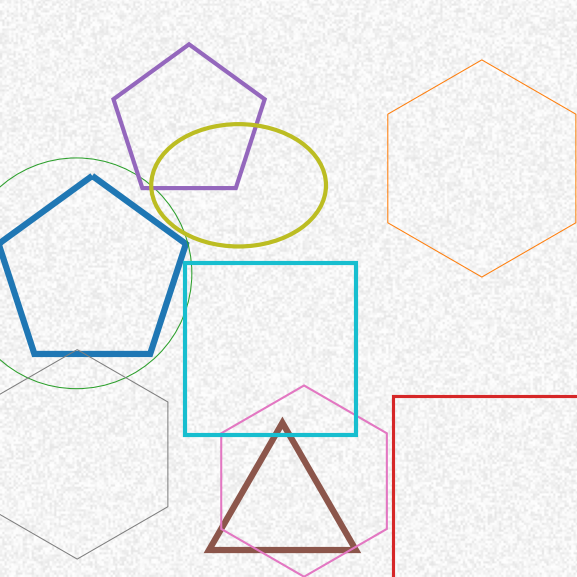[{"shape": "pentagon", "thickness": 3, "radius": 0.85, "center": [0.16, 0.524]}, {"shape": "hexagon", "thickness": 0.5, "radius": 0.94, "center": [0.834, 0.707]}, {"shape": "circle", "thickness": 0.5, "radius": 1.0, "center": [0.132, 0.526]}, {"shape": "square", "thickness": 1.5, "radius": 0.97, "center": [0.875, 0.121]}, {"shape": "pentagon", "thickness": 2, "radius": 0.69, "center": [0.327, 0.785]}, {"shape": "triangle", "thickness": 3, "radius": 0.73, "center": [0.489, 0.12]}, {"shape": "hexagon", "thickness": 1, "radius": 0.83, "center": [0.526, 0.166]}, {"shape": "hexagon", "thickness": 0.5, "radius": 0.91, "center": [0.134, 0.212]}, {"shape": "oval", "thickness": 2, "radius": 0.76, "center": [0.413, 0.678]}, {"shape": "square", "thickness": 2, "radius": 0.74, "center": [0.468, 0.394]}]